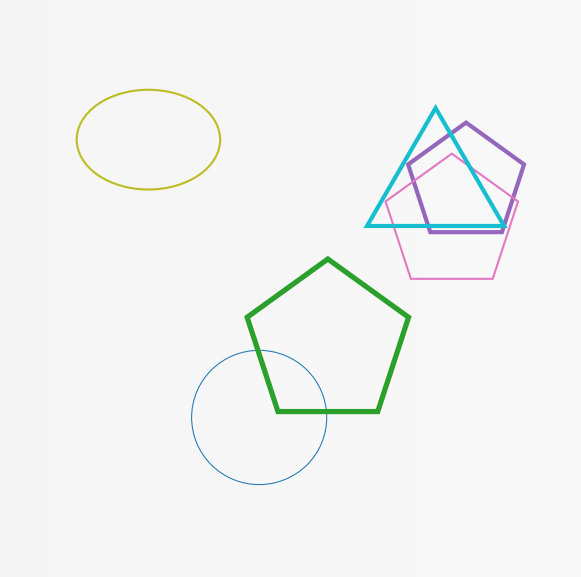[{"shape": "circle", "thickness": 0.5, "radius": 0.58, "center": [0.446, 0.276]}, {"shape": "pentagon", "thickness": 2.5, "radius": 0.73, "center": [0.564, 0.405]}, {"shape": "pentagon", "thickness": 2, "radius": 0.52, "center": [0.802, 0.682]}, {"shape": "pentagon", "thickness": 1, "radius": 0.6, "center": [0.777, 0.613]}, {"shape": "oval", "thickness": 1, "radius": 0.62, "center": [0.255, 0.757]}, {"shape": "triangle", "thickness": 2, "radius": 0.68, "center": [0.749, 0.676]}]